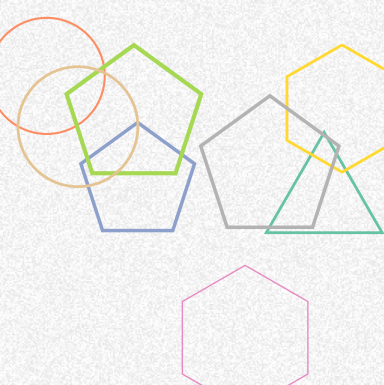[{"shape": "triangle", "thickness": 2, "radius": 0.87, "center": [0.842, 0.482]}, {"shape": "circle", "thickness": 1.5, "radius": 0.75, "center": [0.121, 0.803]}, {"shape": "pentagon", "thickness": 2.5, "radius": 0.78, "center": [0.358, 0.527]}, {"shape": "hexagon", "thickness": 1, "radius": 0.94, "center": [0.637, 0.123]}, {"shape": "pentagon", "thickness": 3, "radius": 0.92, "center": [0.348, 0.699]}, {"shape": "hexagon", "thickness": 2, "radius": 0.83, "center": [0.889, 0.718]}, {"shape": "circle", "thickness": 2, "radius": 0.78, "center": [0.202, 0.671]}, {"shape": "pentagon", "thickness": 2.5, "radius": 0.94, "center": [0.701, 0.562]}]